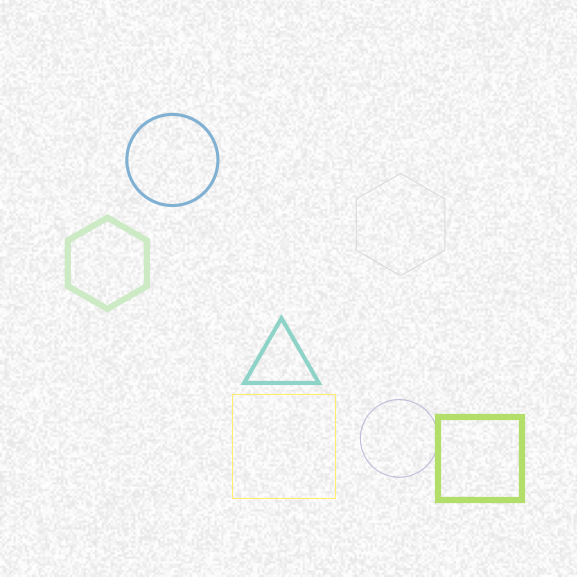[{"shape": "triangle", "thickness": 2, "radius": 0.37, "center": [0.487, 0.373]}, {"shape": "circle", "thickness": 0.5, "radius": 0.34, "center": [0.691, 0.24]}, {"shape": "circle", "thickness": 1.5, "radius": 0.39, "center": [0.299, 0.722]}, {"shape": "square", "thickness": 3, "radius": 0.36, "center": [0.831, 0.205]}, {"shape": "hexagon", "thickness": 0.5, "radius": 0.44, "center": [0.694, 0.61]}, {"shape": "hexagon", "thickness": 3, "radius": 0.4, "center": [0.186, 0.543]}, {"shape": "square", "thickness": 0.5, "radius": 0.45, "center": [0.491, 0.227]}]